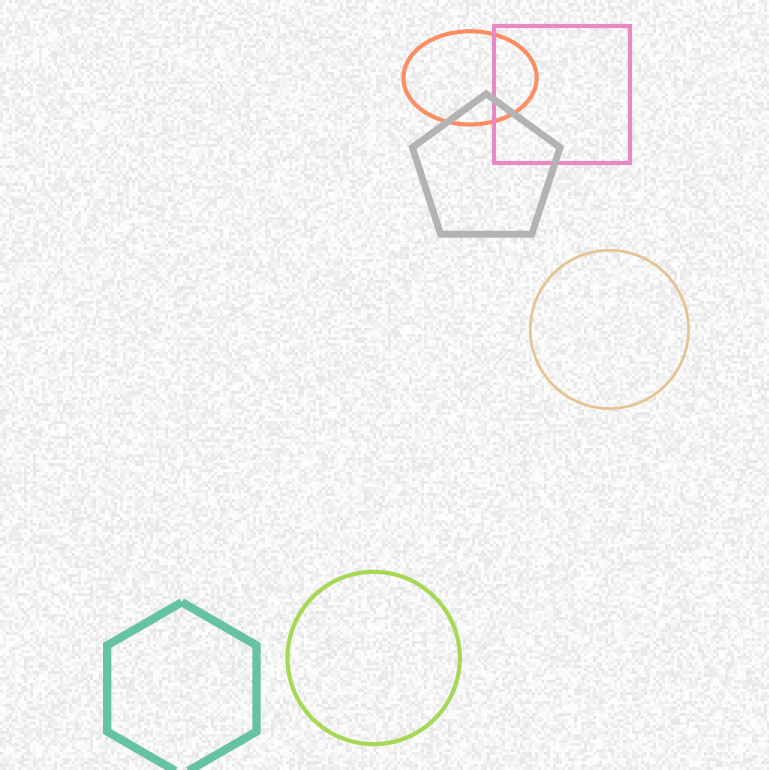[{"shape": "hexagon", "thickness": 3, "radius": 0.56, "center": [0.236, 0.106]}, {"shape": "oval", "thickness": 1.5, "radius": 0.43, "center": [0.61, 0.899]}, {"shape": "square", "thickness": 1.5, "radius": 0.44, "center": [0.73, 0.877]}, {"shape": "circle", "thickness": 1.5, "radius": 0.56, "center": [0.485, 0.145]}, {"shape": "circle", "thickness": 1, "radius": 0.51, "center": [0.791, 0.572]}, {"shape": "pentagon", "thickness": 2.5, "radius": 0.5, "center": [0.631, 0.777]}]